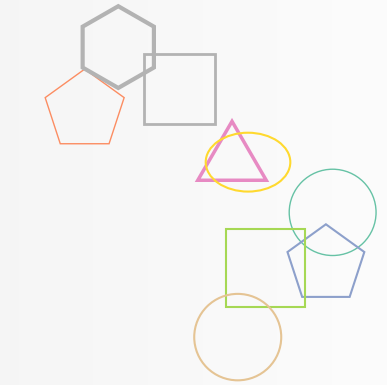[{"shape": "circle", "thickness": 1, "radius": 0.56, "center": [0.858, 0.448]}, {"shape": "pentagon", "thickness": 1, "radius": 0.54, "center": [0.218, 0.713]}, {"shape": "pentagon", "thickness": 1.5, "radius": 0.52, "center": [0.841, 0.313]}, {"shape": "triangle", "thickness": 2.5, "radius": 0.51, "center": [0.599, 0.583]}, {"shape": "square", "thickness": 1.5, "radius": 0.51, "center": [0.686, 0.304]}, {"shape": "oval", "thickness": 1.5, "radius": 0.55, "center": [0.64, 0.579]}, {"shape": "circle", "thickness": 1.5, "radius": 0.56, "center": [0.614, 0.124]}, {"shape": "square", "thickness": 2, "radius": 0.45, "center": [0.463, 0.769]}, {"shape": "hexagon", "thickness": 3, "radius": 0.53, "center": [0.305, 0.878]}]